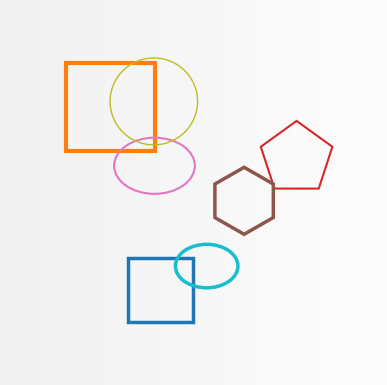[{"shape": "square", "thickness": 2.5, "radius": 0.42, "center": [0.414, 0.246]}, {"shape": "square", "thickness": 3, "radius": 0.57, "center": [0.285, 0.722]}, {"shape": "pentagon", "thickness": 1.5, "radius": 0.49, "center": [0.765, 0.589]}, {"shape": "hexagon", "thickness": 2.5, "radius": 0.44, "center": [0.63, 0.478]}, {"shape": "oval", "thickness": 1.5, "radius": 0.52, "center": [0.399, 0.569]}, {"shape": "circle", "thickness": 1, "radius": 0.56, "center": [0.397, 0.737]}, {"shape": "oval", "thickness": 2.5, "radius": 0.4, "center": [0.533, 0.309]}]